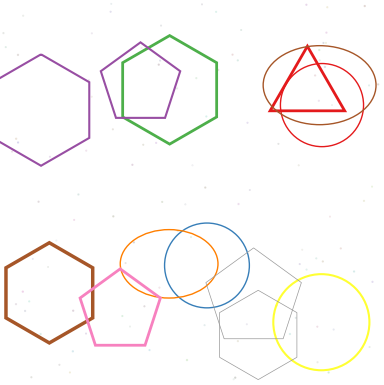[{"shape": "triangle", "thickness": 2, "radius": 0.56, "center": [0.798, 0.768]}, {"shape": "circle", "thickness": 1, "radius": 0.54, "center": [0.836, 0.727]}, {"shape": "circle", "thickness": 1, "radius": 0.55, "center": [0.538, 0.311]}, {"shape": "hexagon", "thickness": 2, "radius": 0.7, "center": [0.441, 0.767]}, {"shape": "hexagon", "thickness": 1.5, "radius": 0.72, "center": [0.107, 0.714]}, {"shape": "pentagon", "thickness": 1.5, "radius": 0.54, "center": [0.365, 0.782]}, {"shape": "oval", "thickness": 1, "radius": 0.63, "center": [0.439, 0.315]}, {"shape": "circle", "thickness": 1.5, "radius": 0.62, "center": [0.835, 0.163]}, {"shape": "hexagon", "thickness": 2.5, "radius": 0.65, "center": [0.128, 0.239]}, {"shape": "oval", "thickness": 1, "radius": 0.73, "center": [0.83, 0.779]}, {"shape": "pentagon", "thickness": 2, "radius": 0.55, "center": [0.312, 0.192]}, {"shape": "hexagon", "thickness": 0.5, "radius": 0.58, "center": [0.671, 0.13]}, {"shape": "pentagon", "thickness": 0.5, "radius": 0.65, "center": [0.659, 0.226]}]